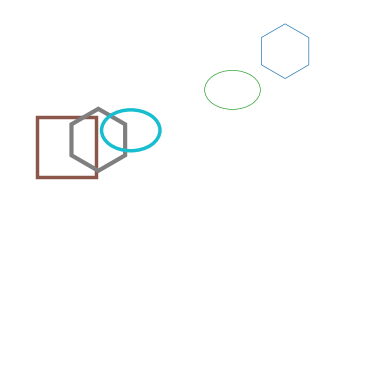[{"shape": "hexagon", "thickness": 0.5, "radius": 0.36, "center": [0.741, 0.867]}, {"shape": "oval", "thickness": 0.5, "radius": 0.36, "center": [0.604, 0.767]}, {"shape": "square", "thickness": 2.5, "radius": 0.39, "center": [0.173, 0.618]}, {"shape": "hexagon", "thickness": 3, "radius": 0.4, "center": [0.255, 0.637]}, {"shape": "oval", "thickness": 2.5, "radius": 0.38, "center": [0.34, 0.662]}]